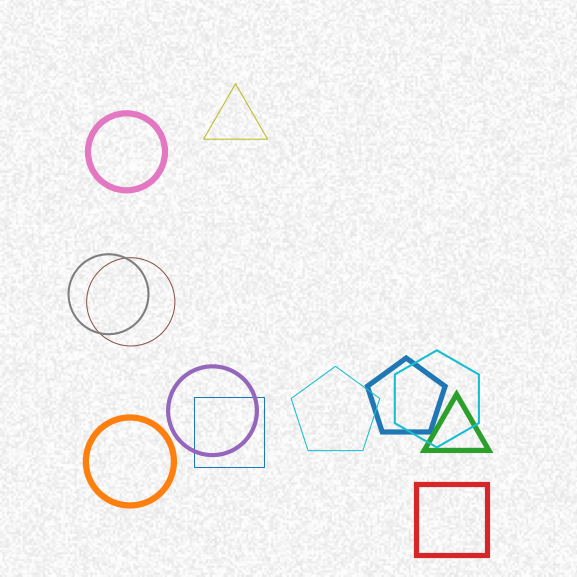[{"shape": "square", "thickness": 0.5, "radius": 0.3, "center": [0.396, 0.251]}, {"shape": "pentagon", "thickness": 2.5, "radius": 0.35, "center": [0.703, 0.308]}, {"shape": "circle", "thickness": 3, "radius": 0.38, "center": [0.225, 0.2]}, {"shape": "triangle", "thickness": 2.5, "radius": 0.32, "center": [0.791, 0.252]}, {"shape": "square", "thickness": 2.5, "radius": 0.31, "center": [0.782, 0.1]}, {"shape": "circle", "thickness": 2, "radius": 0.38, "center": [0.368, 0.288]}, {"shape": "circle", "thickness": 0.5, "radius": 0.38, "center": [0.226, 0.476]}, {"shape": "circle", "thickness": 3, "radius": 0.33, "center": [0.219, 0.736]}, {"shape": "circle", "thickness": 1, "radius": 0.35, "center": [0.188, 0.49]}, {"shape": "triangle", "thickness": 0.5, "radius": 0.32, "center": [0.408, 0.79]}, {"shape": "hexagon", "thickness": 1, "radius": 0.42, "center": [0.756, 0.309]}, {"shape": "pentagon", "thickness": 0.5, "radius": 0.4, "center": [0.581, 0.284]}]